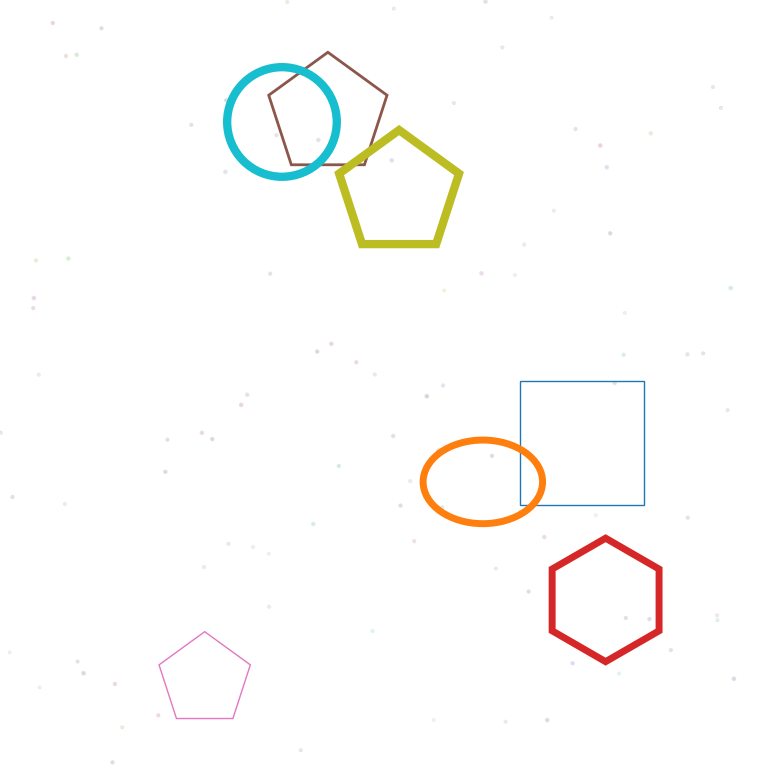[{"shape": "square", "thickness": 0.5, "radius": 0.4, "center": [0.756, 0.425]}, {"shape": "oval", "thickness": 2.5, "radius": 0.39, "center": [0.627, 0.374]}, {"shape": "hexagon", "thickness": 2.5, "radius": 0.4, "center": [0.787, 0.221]}, {"shape": "pentagon", "thickness": 1, "radius": 0.4, "center": [0.426, 0.851]}, {"shape": "pentagon", "thickness": 0.5, "radius": 0.31, "center": [0.266, 0.117]}, {"shape": "pentagon", "thickness": 3, "radius": 0.41, "center": [0.518, 0.749]}, {"shape": "circle", "thickness": 3, "radius": 0.36, "center": [0.366, 0.842]}]